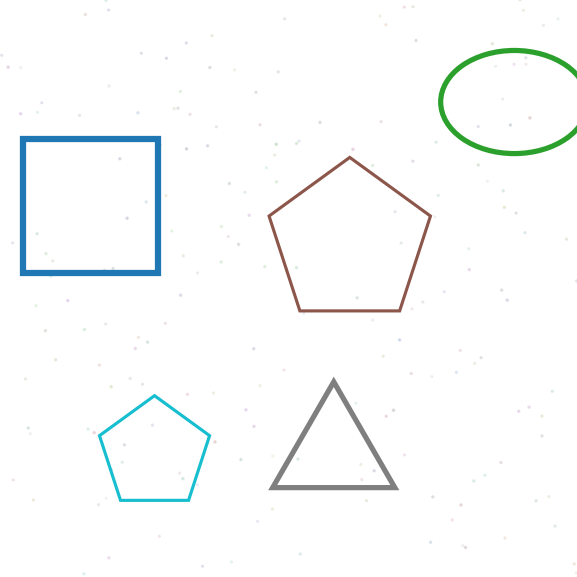[{"shape": "square", "thickness": 3, "radius": 0.58, "center": [0.157, 0.642]}, {"shape": "oval", "thickness": 2.5, "radius": 0.64, "center": [0.891, 0.822]}, {"shape": "pentagon", "thickness": 1.5, "radius": 0.73, "center": [0.606, 0.58]}, {"shape": "triangle", "thickness": 2.5, "radius": 0.61, "center": [0.578, 0.216]}, {"shape": "pentagon", "thickness": 1.5, "radius": 0.5, "center": [0.268, 0.214]}]